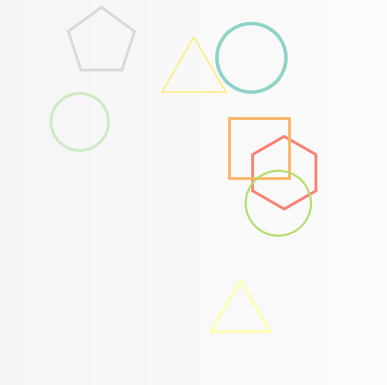[{"shape": "circle", "thickness": 2.5, "radius": 0.45, "center": [0.649, 0.85]}, {"shape": "triangle", "thickness": 2, "radius": 0.44, "center": [0.621, 0.183]}, {"shape": "hexagon", "thickness": 2, "radius": 0.47, "center": [0.734, 0.551]}, {"shape": "square", "thickness": 2, "radius": 0.39, "center": [0.669, 0.616]}, {"shape": "circle", "thickness": 1.5, "radius": 0.42, "center": [0.718, 0.472]}, {"shape": "pentagon", "thickness": 2, "radius": 0.45, "center": [0.262, 0.891]}, {"shape": "circle", "thickness": 2, "radius": 0.37, "center": [0.206, 0.683]}, {"shape": "triangle", "thickness": 1, "radius": 0.48, "center": [0.5, 0.808]}]